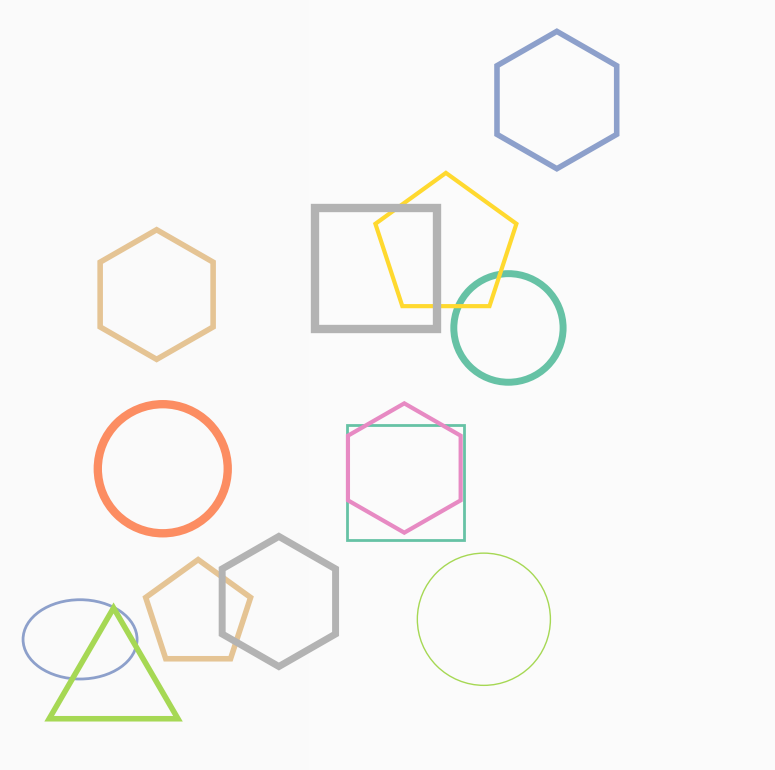[{"shape": "square", "thickness": 1, "radius": 0.37, "center": [0.523, 0.373]}, {"shape": "circle", "thickness": 2.5, "radius": 0.35, "center": [0.656, 0.574]}, {"shape": "circle", "thickness": 3, "radius": 0.42, "center": [0.21, 0.391]}, {"shape": "hexagon", "thickness": 2, "radius": 0.45, "center": [0.719, 0.87]}, {"shape": "oval", "thickness": 1, "radius": 0.37, "center": [0.103, 0.17]}, {"shape": "hexagon", "thickness": 1.5, "radius": 0.42, "center": [0.522, 0.392]}, {"shape": "circle", "thickness": 0.5, "radius": 0.43, "center": [0.624, 0.196]}, {"shape": "triangle", "thickness": 2, "radius": 0.48, "center": [0.147, 0.115]}, {"shape": "pentagon", "thickness": 1.5, "radius": 0.48, "center": [0.575, 0.68]}, {"shape": "hexagon", "thickness": 2, "radius": 0.42, "center": [0.202, 0.617]}, {"shape": "pentagon", "thickness": 2, "radius": 0.36, "center": [0.256, 0.202]}, {"shape": "square", "thickness": 3, "radius": 0.39, "center": [0.485, 0.651]}, {"shape": "hexagon", "thickness": 2.5, "radius": 0.42, "center": [0.36, 0.219]}]